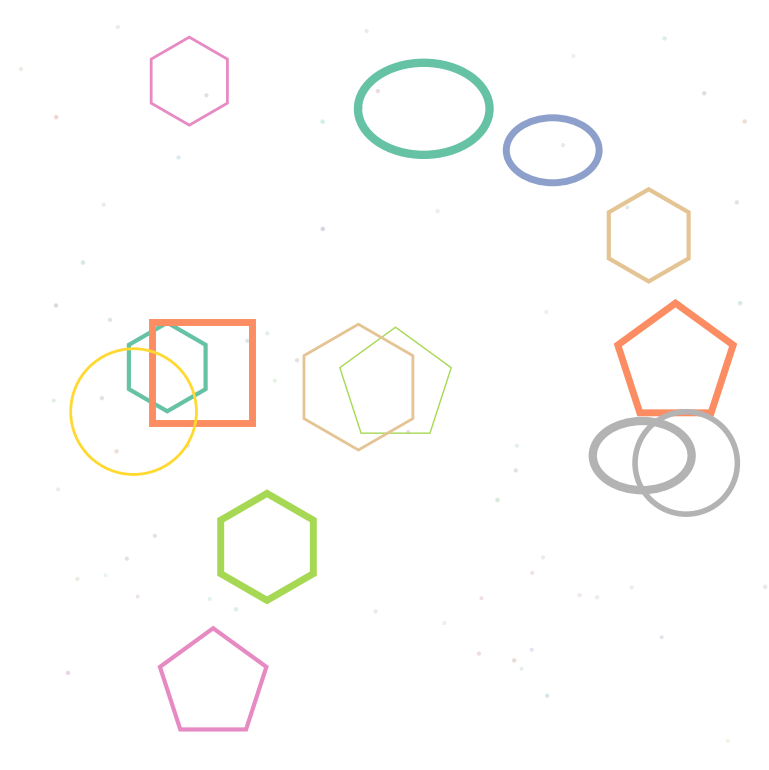[{"shape": "hexagon", "thickness": 1.5, "radius": 0.29, "center": [0.217, 0.523]}, {"shape": "oval", "thickness": 3, "radius": 0.43, "center": [0.55, 0.859]}, {"shape": "pentagon", "thickness": 2.5, "radius": 0.39, "center": [0.877, 0.528]}, {"shape": "square", "thickness": 2.5, "radius": 0.33, "center": [0.262, 0.516]}, {"shape": "oval", "thickness": 2.5, "radius": 0.3, "center": [0.718, 0.805]}, {"shape": "hexagon", "thickness": 1, "radius": 0.29, "center": [0.246, 0.895]}, {"shape": "pentagon", "thickness": 1.5, "radius": 0.36, "center": [0.277, 0.111]}, {"shape": "pentagon", "thickness": 0.5, "radius": 0.38, "center": [0.514, 0.499]}, {"shape": "hexagon", "thickness": 2.5, "radius": 0.35, "center": [0.347, 0.29]}, {"shape": "circle", "thickness": 1, "radius": 0.41, "center": [0.173, 0.465]}, {"shape": "hexagon", "thickness": 1, "radius": 0.41, "center": [0.465, 0.497]}, {"shape": "hexagon", "thickness": 1.5, "radius": 0.3, "center": [0.842, 0.694]}, {"shape": "circle", "thickness": 2, "radius": 0.33, "center": [0.891, 0.399]}, {"shape": "oval", "thickness": 3, "radius": 0.32, "center": [0.834, 0.408]}]